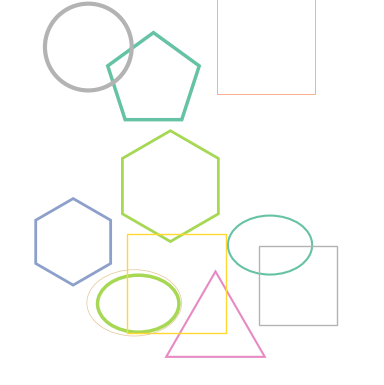[{"shape": "oval", "thickness": 1.5, "radius": 0.55, "center": [0.701, 0.363]}, {"shape": "pentagon", "thickness": 2.5, "radius": 0.62, "center": [0.399, 0.79]}, {"shape": "square", "thickness": 0.5, "radius": 0.63, "center": [0.691, 0.883]}, {"shape": "hexagon", "thickness": 2, "radius": 0.56, "center": [0.19, 0.372]}, {"shape": "triangle", "thickness": 1.5, "radius": 0.74, "center": [0.56, 0.147]}, {"shape": "oval", "thickness": 2.5, "radius": 0.53, "center": [0.359, 0.211]}, {"shape": "hexagon", "thickness": 2, "radius": 0.72, "center": [0.443, 0.517]}, {"shape": "square", "thickness": 1, "radius": 0.64, "center": [0.459, 0.264]}, {"shape": "oval", "thickness": 0.5, "radius": 0.61, "center": [0.349, 0.213]}, {"shape": "circle", "thickness": 3, "radius": 0.56, "center": [0.229, 0.878]}, {"shape": "square", "thickness": 1, "radius": 0.51, "center": [0.775, 0.259]}]